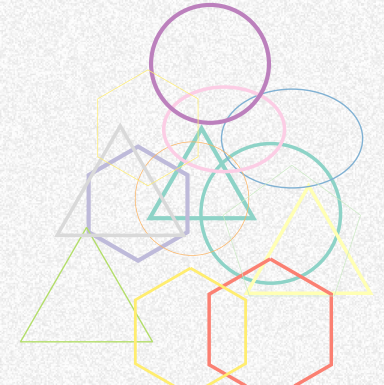[{"shape": "circle", "thickness": 2.5, "radius": 0.91, "center": [0.703, 0.446]}, {"shape": "triangle", "thickness": 3, "radius": 0.78, "center": [0.524, 0.511]}, {"shape": "triangle", "thickness": 2.5, "radius": 0.93, "center": [0.802, 0.331]}, {"shape": "hexagon", "thickness": 3, "radius": 0.74, "center": [0.359, 0.471]}, {"shape": "hexagon", "thickness": 2.5, "radius": 0.92, "center": [0.702, 0.144]}, {"shape": "oval", "thickness": 1, "radius": 0.92, "center": [0.759, 0.64]}, {"shape": "circle", "thickness": 0.5, "radius": 0.74, "center": [0.499, 0.484]}, {"shape": "triangle", "thickness": 1, "radius": 0.99, "center": [0.225, 0.211]}, {"shape": "oval", "thickness": 2.5, "radius": 0.78, "center": [0.582, 0.664]}, {"shape": "triangle", "thickness": 2.5, "radius": 0.95, "center": [0.312, 0.483]}, {"shape": "circle", "thickness": 3, "radius": 0.77, "center": [0.546, 0.834]}, {"shape": "pentagon", "thickness": 0.5, "radius": 0.94, "center": [0.758, 0.383]}, {"shape": "hexagon", "thickness": 2, "radius": 0.83, "center": [0.495, 0.138]}, {"shape": "hexagon", "thickness": 0.5, "radius": 0.75, "center": [0.384, 0.668]}]